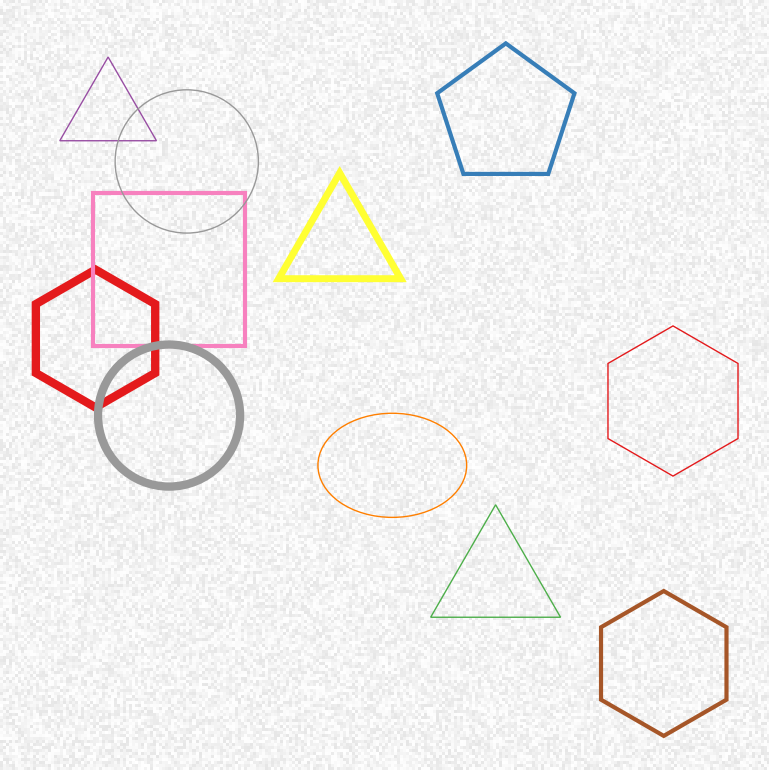[{"shape": "hexagon", "thickness": 3, "radius": 0.45, "center": [0.124, 0.56]}, {"shape": "hexagon", "thickness": 0.5, "radius": 0.49, "center": [0.874, 0.479]}, {"shape": "pentagon", "thickness": 1.5, "radius": 0.47, "center": [0.657, 0.85]}, {"shape": "triangle", "thickness": 0.5, "radius": 0.49, "center": [0.644, 0.247]}, {"shape": "triangle", "thickness": 0.5, "radius": 0.36, "center": [0.14, 0.853]}, {"shape": "oval", "thickness": 0.5, "radius": 0.48, "center": [0.509, 0.396]}, {"shape": "triangle", "thickness": 2.5, "radius": 0.46, "center": [0.441, 0.684]}, {"shape": "hexagon", "thickness": 1.5, "radius": 0.47, "center": [0.862, 0.138]}, {"shape": "square", "thickness": 1.5, "radius": 0.5, "center": [0.22, 0.65]}, {"shape": "circle", "thickness": 3, "radius": 0.46, "center": [0.22, 0.46]}, {"shape": "circle", "thickness": 0.5, "radius": 0.47, "center": [0.243, 0.79]}]